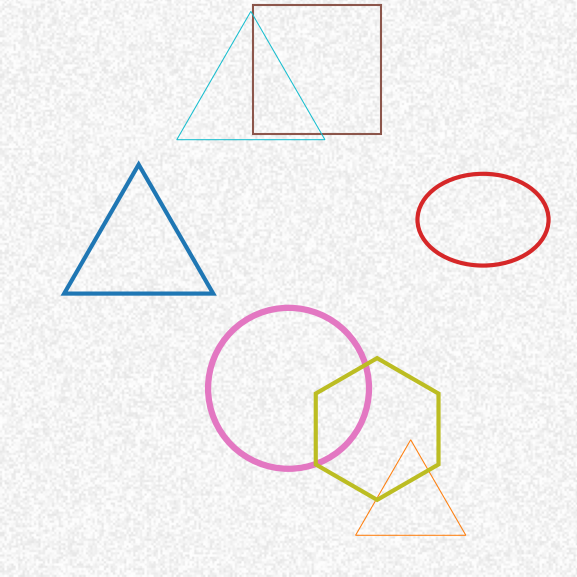[{"shape": "triangle", "thickness": 2, "radius": 0.74, "center": [0.24, 0.565]}, {"shape": "triangle", "thickness": 0.5, "radius": 0.55, "center": [0.711, 0.127]}, {"shape": "oval", "thickness": 2, "radius": 0.57, "center": [0.836, 0.619]}, {"shape": "square", "thickness": 1, "radius": 0.55, "center": [0.548, 0.879]}, {"shape": "circle", "thickness": 3, "radius": 0.7, "center": [0.5, 0.327]}, {"shape": "hexagon", "thickness": 2, "radius": 0.61, "center": [0.653, 0.256]}, {"shape": "triangle", "thickness": 0.5, "radius": 0.74, "center": [0.434, 0.831]}]